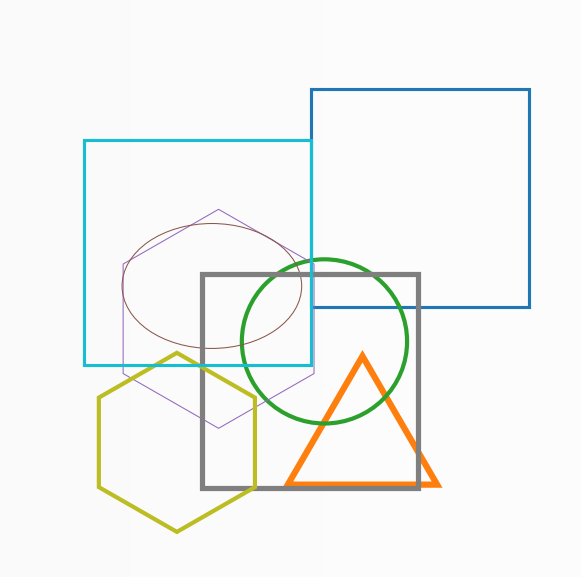[{"shape": "square", "thickness": 1.5, "radius": 0.94, "center": [0.723, 0.656]}, {"shape": "triangle", "thickness": 3, "radius": 0.74, "center": [0.624, 0.234]}, {"shape": "circle", "thickness": 2, "radius": 0.71, "center": [0.558, 0.408]}, {"shape": "hexagon", "thickness": 0.5, "radius": 0.95, "center": [0.376, 0.447]}, {"shape": "oval", "thickness": 0.5, "radius": 0.77, "center": [0.365, 0.504]}, {"shape": "square", "thickness": 2.5, "radius": 0.93, "center": [0.533, 0.34]}, {"shape": "hexagon", "thickness": 2, "radius": 0.78, "center": [0.304, 0.233]}, {"shape": "square", "thickness": 1.5, "radius": 0.98, "center": [0.34, 0.562]}]